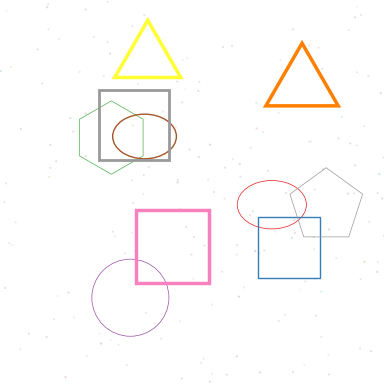[{"shape": "oval", "thickness": 0.5, "radius": 0.45, "center": [0.706, 0.468]}, {"shape": "square", "thickness": 1, "radius": 0.4, "center": [0.75, 0.357]}, {"shape": "hexagon", "thickness": 0.5, "radius": 0.48, "center": [0.289, 0.643]}, {"shape": "circle", "thickness": 0.5, "radius": 0.5, "center": [0.339, 0.227]}, {"shape": "triangle", "thickness": 2.5, "radius": 0.54, "center": [0.785, 0.779]}, {"shape": "triangle", "thickness": 2.5, "radius": 0.49, "center": [0.384, 0.848]}, {"shape": "oval", "thickness": 1, "radius": 0.41, "center": [0.375, 0.646]}, {"shape": "square", "thickness": 2.5, "radius": 0.47, "center": [0.448, 0.361]}, {"shape": "square", "thickness": 2, "radius": 0.46, "center": [0.348, 0.676]}, {"shape": "pentagon", "thickness": 0.5, "radius": 0.5, "center": [0.847, 0.465]}]